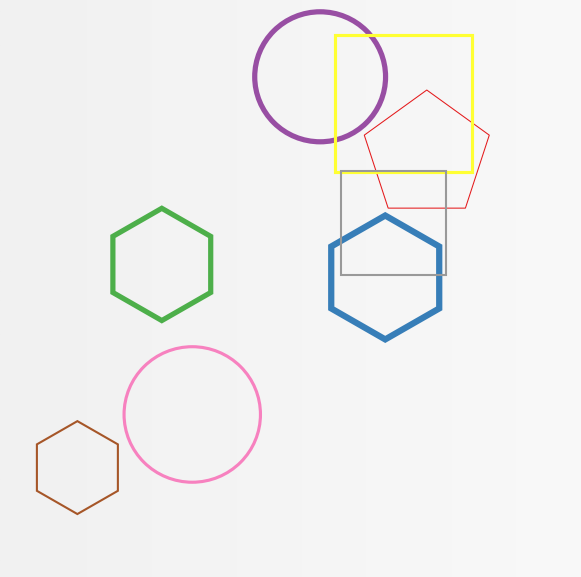[{"shape": "pentagon", "thickness": 0.5, "radius": 0.57, "center": [0.734, 0.73]}, {"shape": "hexagon", "thickness": 3, "radius": 0.54, "center": [0.663, 0.519]}, {"shape": "hexagon", "thickness": 2.5, "radius": 0.49, "center": [0.278, 0.541]}, {"shape": "circle", "thickness": 2.5, "radius": 0.56, "center": [0.551, 0.866]}, {"shape": "square", "thickness": 1.5, "radius": 0.59, "center": [0.694, 0.82]}, {"shape": "hexagon", "thickness": 1, "radius": 0.4, "center": [0.133, 0.189]}, {"shape": "circle", "thickness": 1.5, "radius": 0.59, "center": [0.331, 0.281]}, {"shape": "square", "thickness": 1, "radius": 0.45, "center": [0.677, 0.614]}]